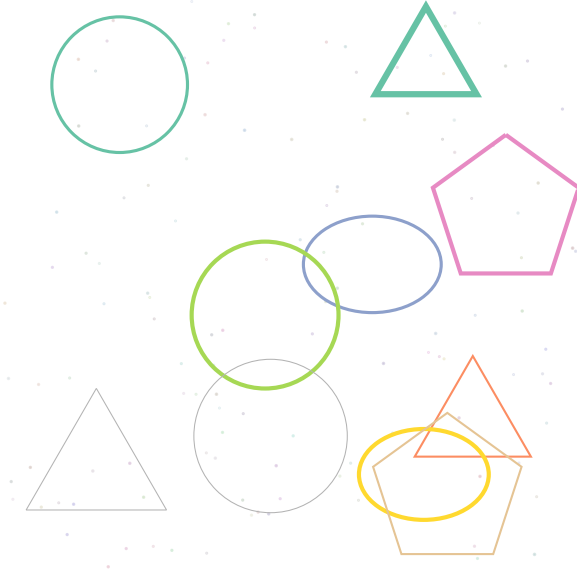[{"shape": "triangle", "thickness": 3, "radius": 0.51, "center": [0.738, 0.887]}, {"shape": "circle", "thickness": 1.5, "radius": 0.59, "center": [0.207, 0.853]}, {"shape": "triangle", "thickness": 1, "radius": 0.58, "center": [0.819, 0.266]}, {"shape": "oval", "thickness": 1.5, "radius": 0.6, "center": [0.645, 0.541]}, {"shape": "pentagon", "thickness": 2, "radius": 0.66, "center": [0.876, 0.633]}, {"shape": "circle", "thickness": 2, "radius": 0.64, "center": [0.459, 0.454]}, {"shape": "oval", "thickness": 2, "radius": 0.56, "center": [0.734, 0.178]}, {"shape": "pentagon", "thickness": 1, "radius": 0.68, "center": [0.775, 0.149]}, {"shape": "circle", "thickness": 0.5, "radius": 0.66, "center": [0.469, 0.244]}, {"shape": "triangle", "thickness": 0.5, "radius": 0.7, "center": [0.167, 0.186]}]